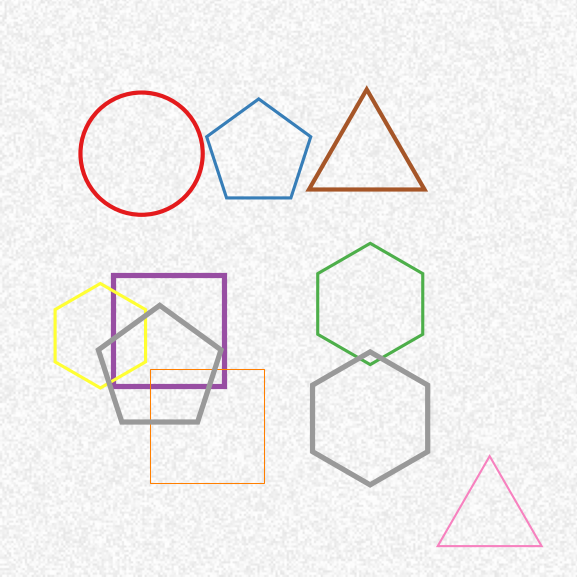[{"shape": "circle", "thickness": 2, "radius": 0.53, "center": [0.245, 0.733]}, {"shape": "pentagon", "thickness": 1.5, "radius": 0.47, "center": [0.448, 0.733]}, {"shape": "hexagon", "thickness": 1.5, "radius": 0.53, "center": [0.641, 0.473]}, {"shape": "square", "thickness": 2.5, "radius": 0.48, "center": [0.292, 0.426]}, {"shape": "square", "thickness": 0.5, "radius": 0.49, "center": [0.359, 0.262]}, {"shape": "hexagon", "thickness": 1.5, "radius": 0.45, "center": [0.174, 0.418]}, {"shape": "triangle", "thickness": 2, "radius": 0.58, "center": [0.635, 0.729]}, {"shape": "triangle", "thickness": 1, "radius": 0.52, "center": [0.848, 0.105]}, {"shape": "hexagon", "thickness": 2.5, "radius": 0.58, "center": [0.641, 0.275]}, {"shape": "pentagon", "thickness": 2.5, "radius": 0.56, "center": [0.277, 0.359]}]